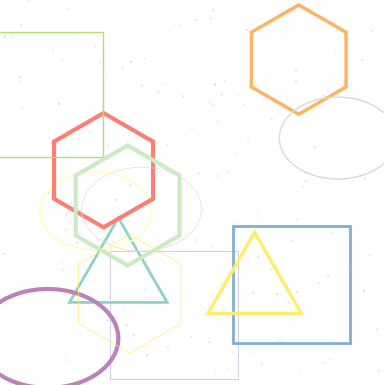[{"shape": "triangle", "thickness": 2, "radius": 0.73, "center": [0.307, 0.288]}, {"shape": "oval", "thickness": 1, "radius": 0.73, "center": [0.249, 0.453]}, {"shape": "square", "thickness": 0.5, "radius": 0.83, "center": [0.451, 0.182]}, {"shape": "hexagon", "thickness": 3, "radius": 0.74, "center": [0.269, 0.558]}, {"shape": "square", "thickness": 2, "radius": 0.76, "center": [0.757, 0.262]}, {"shape": "hexagon", "thickness": 2.5, "radius": 0.71, "center": [0.776, 0.845]}, {"shape": "square", "thickness": 1, "radius": 0.81, "center": [0.105, 0.755]}, {"shape": "oval", "thickness": 0.5, "radius": 0.78, "center": [0.368, 0.457]}, {"shape": "oval", "thickness": 1, "radius": 0.76, "center": [0.878, 0.641]}, {"shape": "oval", "thickness": 3, "radius": 0.92, "center": [0.124, 0.121]}, {"shape": "hexagon", "thickness": 3, "radius": 0.78, "center": [0.332, 0.466]}, {"shape": "hexagon", "thickness": 0.5, "radius": 0.77, "center": [0.337, 0.237]}, {"shape": "triangle", "thickness": 2.5, "radius": 0.7, "center": [0.661, 0.256]}]